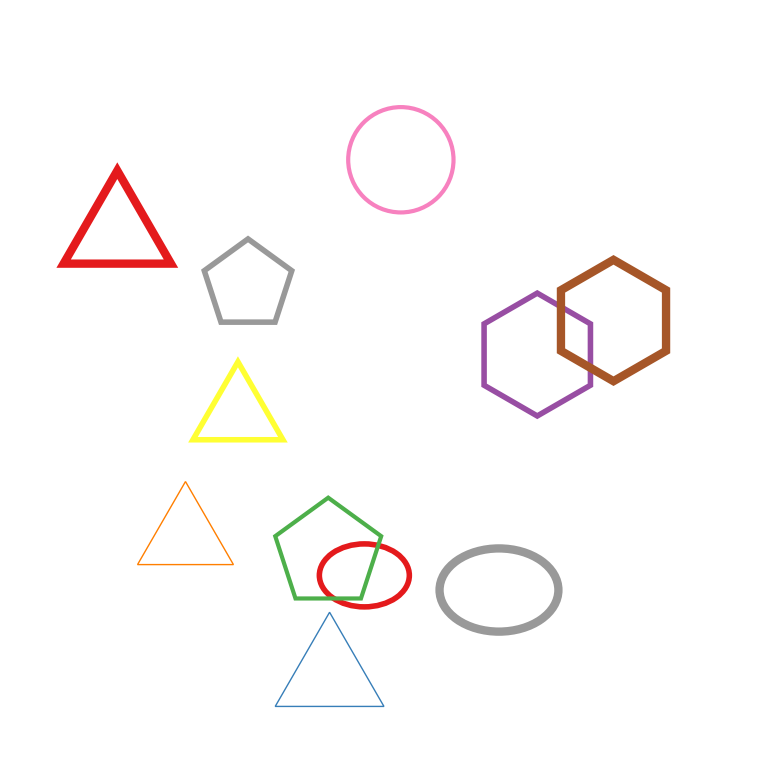[{"shape": "triangle", "thickness": 3, "radius": 0.4, "center": [0.152, 0.698]}, {"shape": "oval", "thickness": 2, "radius": 0.29, "center": [0.473, 0.253]}, {"shape": "triangle", "thickness": 0.5, "radius": 0.41, "center": [0.428, 0.123]}, {"shape": "pentagon", "thickness": 1.5, "radius": 0.36, "center": [0.426, 0.281]}, {"shape": "hexagon", "thickness": 2, "radius": 0.4, "center": [0.698, 0.54]}, {"shape": "triangle", "thickness": 0.5, "radius": 0.36, "center": [0.241, 0.303]}, {"shape": "triangle", "thickness": 2, "radius": 0.34, "center": [0.309, 0.463]}, {"shape": "hexagon", "thickness": 3, "radius": 0.39, "center": [0.797, 0.584]}, {"shape": "circle", "thickness": 1.5, "radius": 0.34, "center": [0.521, 0.793]}, {"shape": "oval", "thickness": 3, "radius": 0.39, "center": [0.648, 0.234]}, {"shape": "pentagon", "thickness": 2, "radius": 0.3, "center": [0.322, 0.63]}]